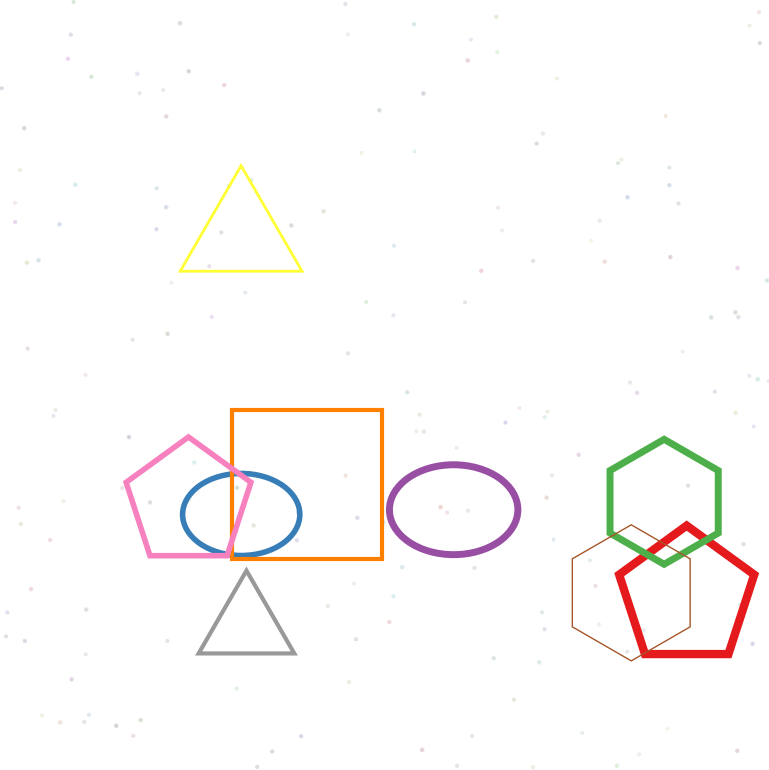[{"shape": "pentagon", "thickness": 3, "radius": 0.46, "center": [0.892, 0.225]}, {"shape": "oval", "thickness": 2, "radius": 0.38, "center": [0.313, 0.332]}, {"shape": "hexagon", "thickness": 2.5, "radius": 0.41, "center": [0.863, 0.348]}, {"shape": "oval", "thickness": 2.5, "radius": 0.42, "center": [0.589, 0.338]}, {"shape": "square", "thickness": 1.5, "radius": 0.49, "center": [0.399, 0.371]}, {"shape": "triangle", "thickness": 1, "radius": 0.46, "center": [0.313, 0.693]}, {"shape": "hexagon", "thickness": 0.5, "radius": 0.44, "center": [0.82, 0.23]}, {"shape": "pentagon", "thickness": 2, "radius": 0.43, "center": [0.245, 0.347]}, {"shape": "triangle", "thickness": 1.5, "radius": 0.36, "center": [0.32, 0.187]}]